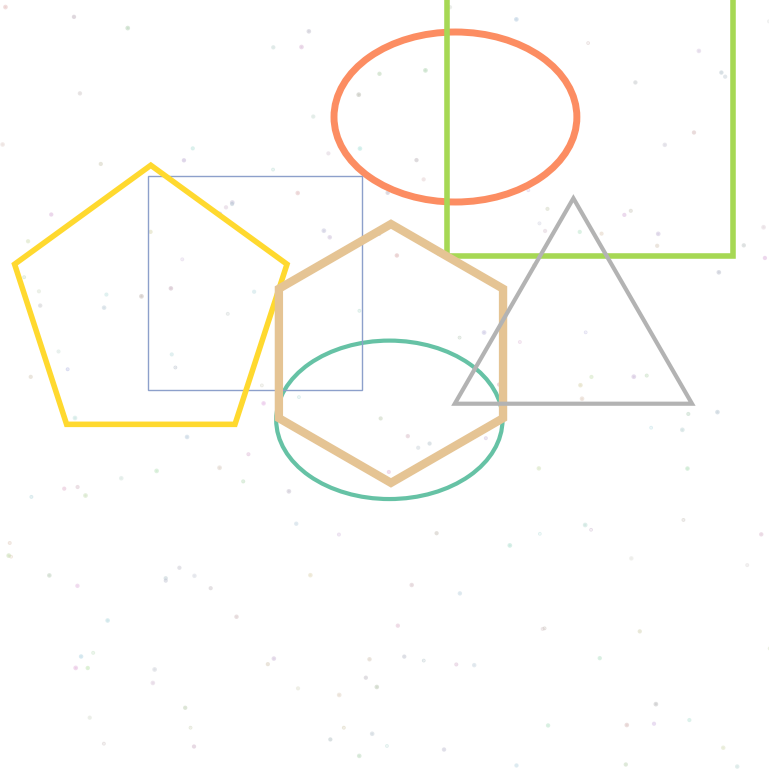[{"shape": "oval", "thickness": 1.5, "radius": 0.73, "center": [0.506, 0.455]}, {"shape": "oval", "thickness": 2.5, "radius": 0.79, "center": [0.591, 0.848]}, {"shape": "square", "thickness": 0.5, "radius": 0.7, "center": [0.331, 0.632]}, {"shape": "square", "thickness": 2, "radius": 0.93, "center": [0.766, 0.853]}, {"shape": "pentagon", "thickness": 2, "radius": 0.93, "center": [0.196, 0.599]}, {"shape": "hexagon", "thickness": 3, "radius": 0.84, "center": [0.508, 0.541]}, {"shape": "triangle", "thickness": 1.5, "radius": 0.89, "center": [0.745, 0.565]}]